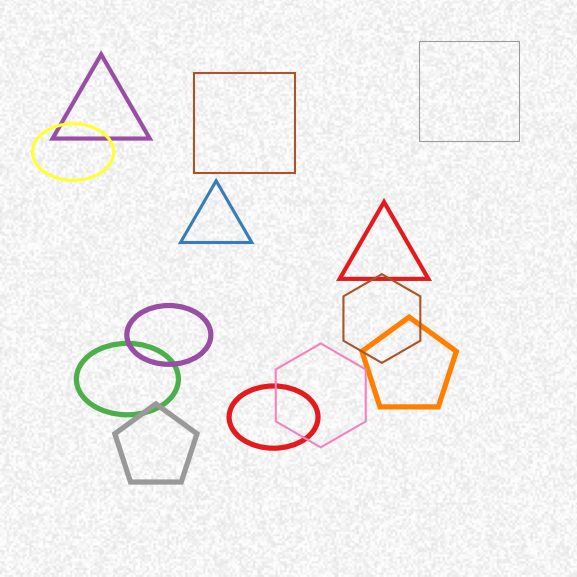[{"shape": "triangle", "thickness": 2, "radius": 0.44, "center": [0.665, 0.561]}, {"shape": "oval", "thickness": 2.5, "radius": 0.38, "center": [0.474, 0.277]}, {"shape": "triangle", "thickness": 1.5, "radius": 0.36, "center": [0.374, 0.615]}, {"shape": "oval", "thickness": 2.5, "radius": 0.44, "center": [0.221, 0.343]}, {"shape": "oval", "thickness": 2.5, "radius": 0.36, "center": [0.292, 0.419]}, {"shape": "triangle", "thickness": 2, "radius": 0.49, "center": [0.175, 0.808]}, {"shape": "pentagon", "thickness": 2.5, "radius": 0.43, "center": [0.708, 0.364]}, {"shape": "oval", "thickness": 1.5, "radius": 0.35, "center": [0.127, 0.736]}, {"shape": "square", "thickness": 1, "radius": 0.43, "center": [0.423, 0.786]}, {"shape": "hexagon", "thickness": 1, "radius": 0.38, "center": [0.661, 0.448]}, {"shape": "hexagon", "thickness": 1, "radius": 0.45, "center": [0.555, 0.314]}, {"shape": "square", "thickness": 0.5, "radius": 0.43, "center": [0.812, 0.842]}, {"shape": "pentagon", "thickness": 2.5, "radius": 0.37, "center": [0.27, 0.225]}]